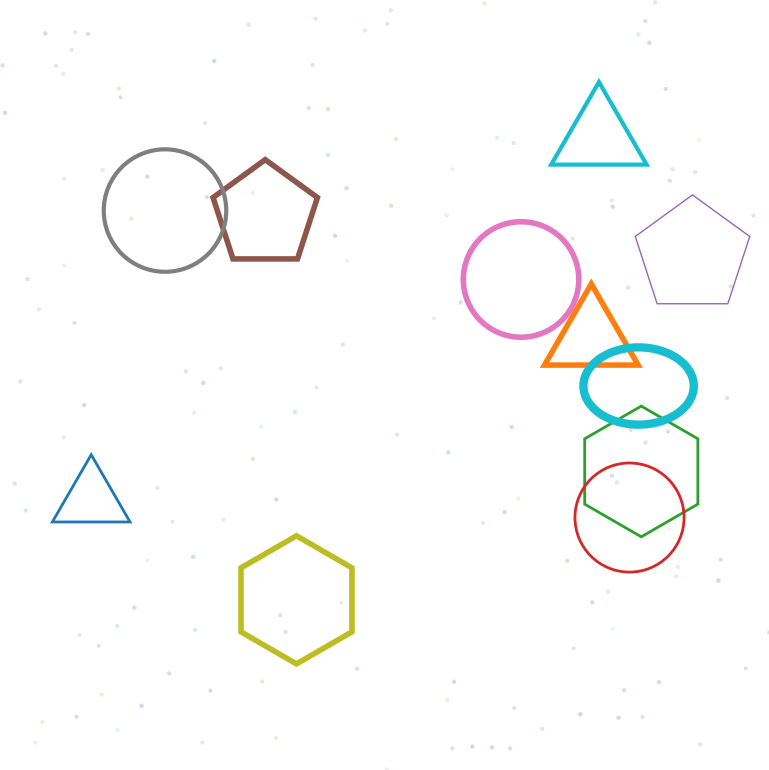[{"shape": "triangle", "thickness": 1, "radius": 0.29, "center": [0.118, 0.351]}, {"shape": "triangle", "thickness": 2, "radius": 0.35, "center": [0.768, 0.561]}, {"shape": "hexagon", "thickness": 1, "radius": 0.42, "center": [0.833, 0.388]}, {"shape": "circle", "thickness": 1, "radius": 0.35, "center": [0.818, 0.328]}, {"shape": "pentagon", "thickness": 0.5, "radius": 0.39, "center": [0.899, 0.669]}, {"shape": "pentagon", "thickness": 2, "radius": 0.36, "center": [0.344, 0.721]}, {"shape": "circle", "thickness": 2, "radius": 0.38, "center": [0.677, 0.637]}, {"shape": "circle", "thickness": 1.5, "radius": 0.4, "center": [0.214, 0.727]}, {"shape": "hexagon", "thickness": 2, "radius": 0.42, "center": [0.385, 0.221]}, {"shape": "triangle", "thickness": 1.5, "radius": 0.36, "center": [0.778, 0.822]}, {"shape": "oval", "thickness": 3, "radius": 0.36, "center": [0.829, 0.499]}]